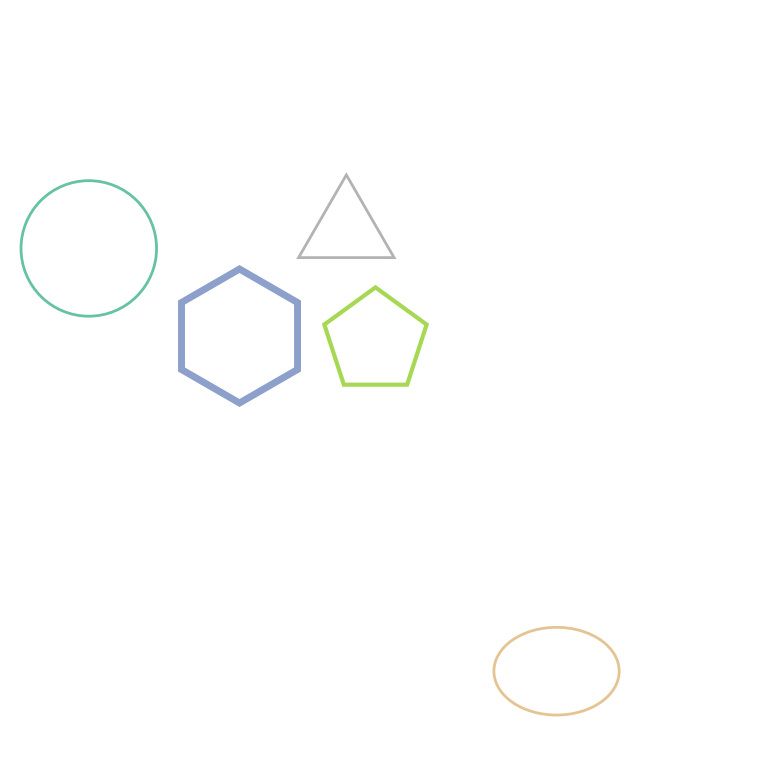[{"shape": "circle", "thickness": 1, "radius": 0.44, "center": [0.115, 0.677]}, {"shape": "hexagon", "thickness": 2.5, "radius": 0.43, "center": [0.311, 0.564]}, {"shape": "pentagon", "thickness": 1.5, "radius": 0.35, "center": [0.488, 0.557]}, {"shape": "oval", "thickness": 1, "radius": 0.41, "center": [0.723, 0.128]}, {"shape": "triangle", "thickness": 1, "radius": 0.36, "center": [0.45, 0.701]}]